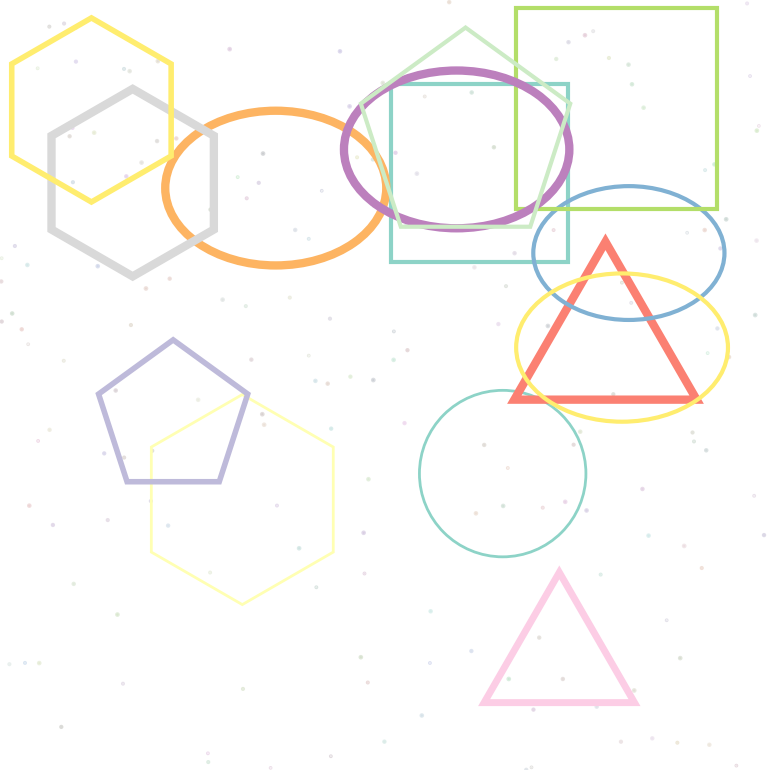[{"shape": "square", "thickness": 1.5, "radius": 0.58, "center": [0.623, 0.775]}, {"shape": "circle", "thickness": 1, "radius": 0.54, "center": [0.653, 0.385]}, {"shape": "hexagon", "thickness": 1, "radius": 0.68, "center": [0.315, 0.351]}, {"shape": "pentagon", "thickness": 2, "radius": 0.51, "center": [0.225, 0.457]}, {"shape": "triangle", "thickness": 3, "radius": 0.68, "center": [0.786, 0.549]}, {"shape": "oval", "thickness": 1.5, "radius": 0.62, "center": [0.817, 0.671]}, {"shape": "oval", "thickness": 3, "radius": 0.72, "center": [0.358, 0.756]}, {"shape": "square", "thickness": 1.5, "radius": 0.65, "center": [0.801, 0.859]}, {"shape": "triangle", "thickness": 2.5, "radius": 0.56, "center": [0.726, 0.144]}, {"shape": "hexagon", "thickness": 3, "radius": 0.61, "center": [0.172, 0.763]}, {"shape": "oval", "thickness": 3, "radius": 0.73, "center": [0.593, 0.806]}, {"shape": "pentagon", "thickness": 1.5, "radius": 0.71, "center": [0.605, 0.821]}, {"shape": "hexagon", "thickness": 2, "radius": 0.6, "center": [0.119, 0.857]}, {"shape": "oval", "thickness": 1.5, "radius": 0.69, "center": [0.808, 0.549]}]